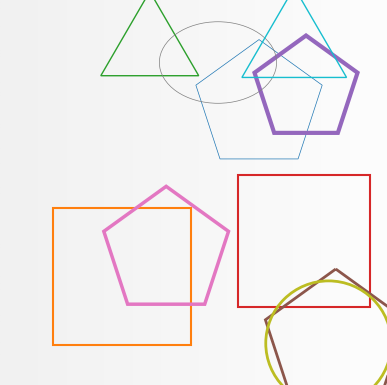[{"shape": "pentagon", "thickness": 0.5, "radius": 0.86, "center": [0.668, 0.726]}, {"shape": "square", "thickness": 1.5, "radius": 0.89, "center": [0.314, 0.281]}, {"shape": "triangle", "thickness": 1, "radius": 0.73, "center": [0.386, 0.876]}, {"shape": "square", "thickness": 1.5, "radius": 0.86, "center": [0.784, 0.373]}, {"shape": "pentagon", "thickness": 3, "radius": 0.7, "center": [0.79, 0.768]}, {"shape": "pentagon", "thickness": 2, "radius": 0.95, "center": [0.866, 0.11]}, {"shape": "pentagon", "thickness": 2.5, "radius": 0.85, "center": [0.429, 0.347]}, {"shape": "oval", "thickness": 0.5, "radius": 0.76, "center": [0.563, 0.838]}, {"shape": "circle", "thickness": 2, "radius": 0.81, "center": [0.848, 0.108]}, {"shape": "triangle", "thickness": 1, "radius": 0.78, "center": [0.759, 0.877]}]